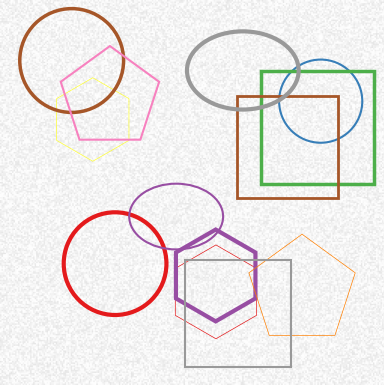[{"shape": "hexagon", "thickness": 0.5, "radius": 0.61, "center": [0.561, 0.242]}, {"shape": "circle", "thickness": 3, "radius": 0.67, "center": [0.299, 0.315]}, {"shape": "circle", "thickness": 1.5, "radius": 0.54, "center": [0.833, 0.737]}, {"shape": "square", "thickness": 2.5, "radius": 0.74, "center": [0.824, 0.669]}, {"shape": "oval", "thickness": 1.5, "radius": 0.61, "center": [0.458, 0.438]}, {"shape": "hexagon", "thickness": 3, "radius": 0.6, "center": [0.56, 0.285]}, {"shape": "pentagon", "thickness": 0.5, "radius": 0.73, "center": [0.785, 0.246]}, {"shape": "hexagon", "thickness": 0.5, "radius": 0.54, "center": [0.241, 0.69]}, {"shape": "square", "thickness": 2, "radius": 0.66, "center": [0.748, 0.618]}, {"shape": "circle", "thickness": 2.5, "radius": 0.67, "center": [0.186, 0.843]}, {"shape": "pentagon", "thickness": 1.5, "radius": 0.67, "center": [0.286, 0.746]}, {"shape": "square", "thickness": 1.5, "radius": 0.69, "center": [0.617, 0.186]}, {"shape": "oval", "thickness": 3, "radius": 0.73, "center": [0.631, 0.817]}]